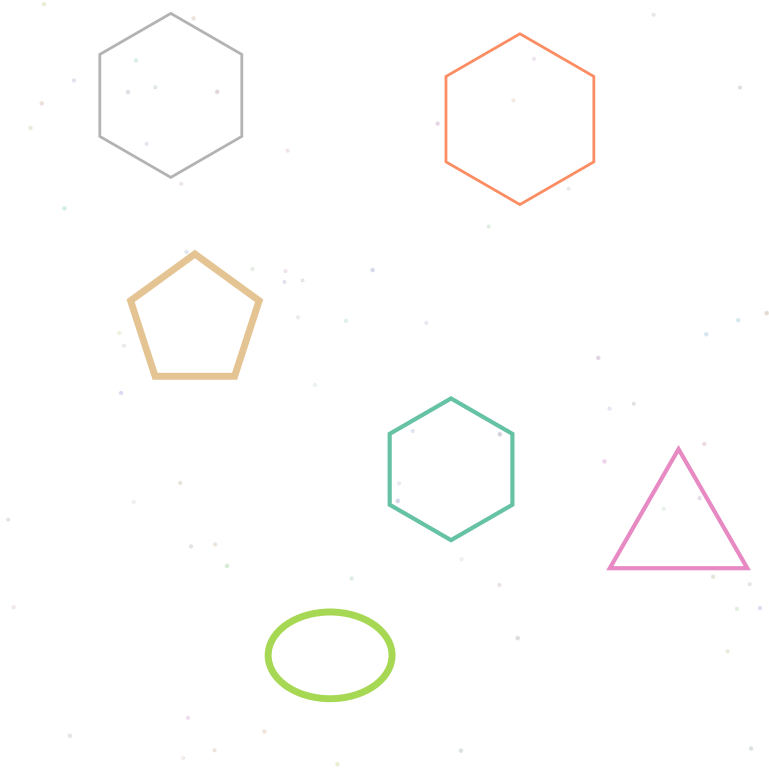[{"shape": "hexagon", "thickness": 1.5, "radius": 0.46, "center": [0.586, 0.391]}, {"shape": "hexagon", "thickness": 1, "radius": 0.55, "center": [0.675, 0.845]}, {"shape": "triangle", "thickness": 1.5, "radius": 0.52, "center": [0.881, 0.314]}, {"shape": "oval", "thickness": 2.5, "radius": 0.4, "center": [0.429, 0.149]}, {"shape": "pentagon", "thickness": 2.5, "radius": 0.44, "center": [0.253, 0.582]}, {"shape": "hexagon", "thickness": 1, "radius": 0.53, "center": [0.222, 0.876]}]